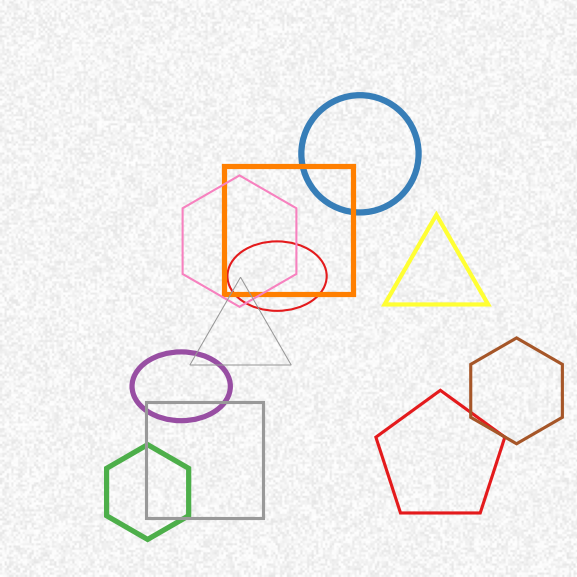[{"shape": "oval", "thickness": 1, "radius": 0.43, "center": [0.48, 0.521]}, {"shape": "pentagon", "thickness": 1.5, "radius": 0.59, "center": [0.763, 0.206]}, {"shape": "circle", "thickness": 3, "radius": 0.51, "center": [0.623, 0.733]}, {"shape": "hexagon", "thickness": 2.5, "radius": 0.41, "center": [0.256, 0.147]}, {"shape": "oval", "thickness": 2.5, "radius": 0.43, "center": [0.314, 0.33]}, {"shape": "square", "thickness": 2.5, "radius": 0.56, "center": [0.5, 0.601]}, {"shape": "triangle", "thickness": 2, "radius": 0.52, "center": [0.756, 0.524]}, {"shape": "hexagon", "thickness": 1.5, "radius": 0.46, "center": [0.894, 0.322]}, {"shape": "hexagon", "thickness": 1, "radius": 0.57, "center": [0.415, 0.582]}, {"shape": "triangle", "thickness": 0.5, "radius": 0.51, "center": [0.417, 0.418]}, {"shape": "square", "thickness": 1.5, "radius": 0.51, "center": [0.354, 0.203]}]